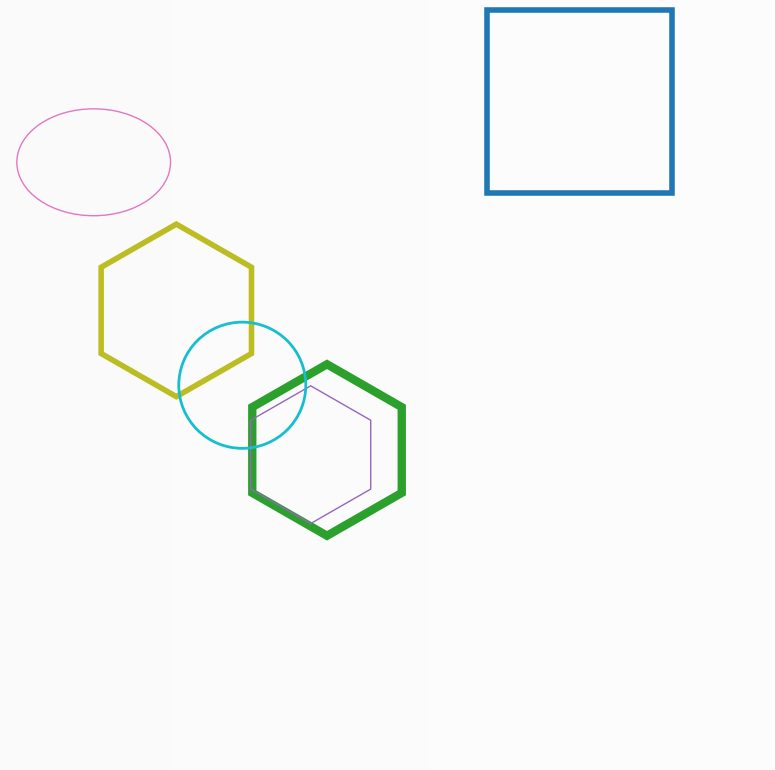[{"shape": "square", "thickness": 2, "radius": 0.59, "center": [0.748, 0.868]}, {"shape": "hexagon", "thickness": 3, "radius": 0.56, "center": [0.422, 0.416]}, {"shape": "hexagon", "thickness": 0.5, "radius": 0.45, "center": [0.401, 0.41]}, {"shape": "oval", "thickness": 0.5, "radius": 0.5, "center": [0.121, 0.789]}, {"shape": "hexagon", "thickness": 2, "radius": 0.56, "center": [0.228, 0.597]}, {"shape": "circle", "thickness": 1, "radius": 0.41, "center": [0.313, 0.5]}]